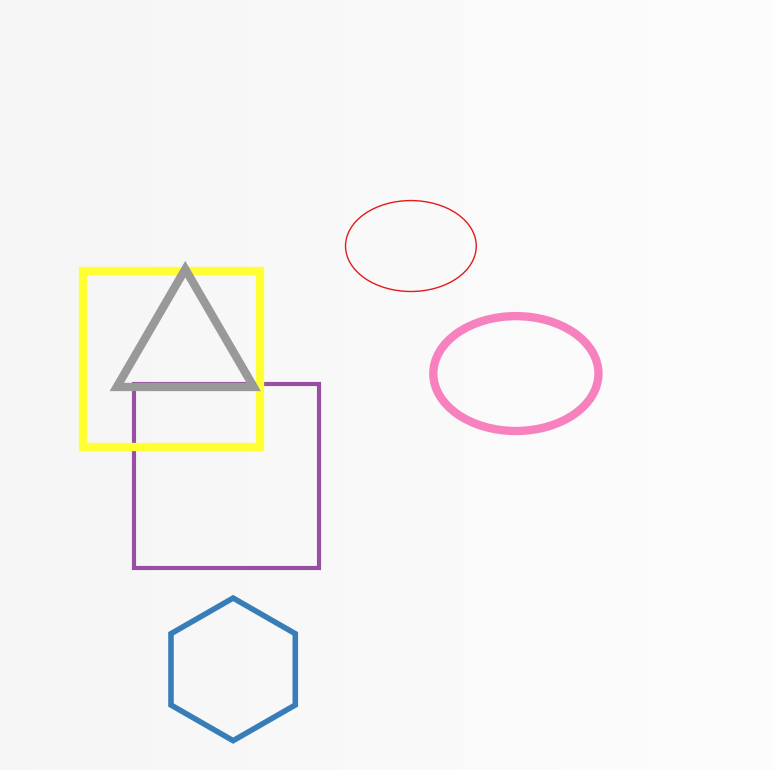[{"shape": "oval", "thickness": 0.5, "radius": 0.42, "center": [0.53, 0.68]}, {"shape": "hexagon", "thickness": 2, "radius": 0.46, "center": [0.301, 0.131]}, {"shape": "square", "thickness": 1.5, "radius": 0.6, "center": [0.293, 0.382]}, {"shape": "square", "thickness": 3, "radius": 0.57, "center": [0.221, 0.533]}, {"shape": "oval", "thickness": 3, "radius": 0.53, "center": [0.666, 0.515]}, {"shape": "triangle", "thickness": 3, "radius": 0.51, "center": [0.239, 0.548]}]